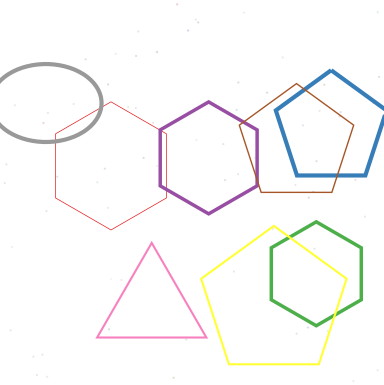[{"shape": "hexagon", "thickness": 0.5, "radius": 0.83, "center": [0.288, 0.569]}, {"shape": "pentagon", "thickness": 3, "radius": 0.76, "center": [0.86, 0.666]}, {"shape": "hexagon", "thickness": 2.5, "radius": 0.67, "center": [0.822, 0.289]}, {"shape": "hexagon", "thickness": 2.5, "radius": 0.73, "center": [0.542, 0.59]}, {"shape": "pentagon", "thickness": 1.5, "radius": 0.99, "center": [0.711, 0.215]}, {"shape": "pentagon", "thickness": 1, "radius": 0.78, "center": [0.77, 0.627]}, {"shape": "triangle", "thickness": 1.5, "radius": 0.82, "center": [0.394, 0.205]}, {"shape": "oval", "thickness": 3, "radius": 0.72, "center": [0.119, 0.732]}]